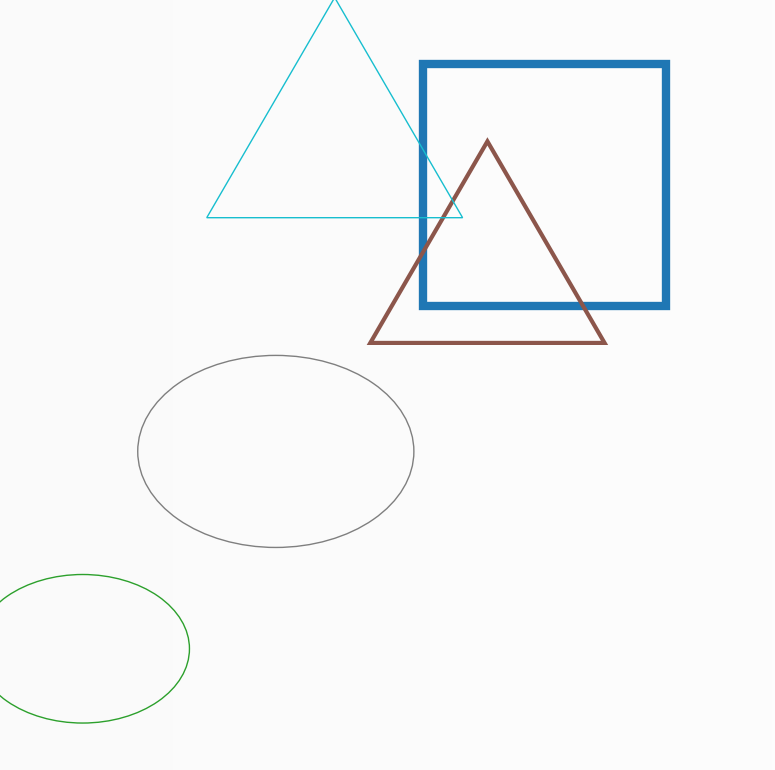[{"shape": "square", "thickness": 3, "radius": 0.79, "center": [0.703, 0.76]}, {"shape": "oval", "thickness": 0.5, "radius": 0.69, "center": [0.107, 0.157]}, {"shape": "triangle", "thickness": 1.5, "radius": 0.87, "center": [0.629, 0.642]}, {"shape": "oval", "thickness": 0.5, "radius": 0.89, "center": [0.356, 0.414]}, {"shape": "triangle", "thickness": 0.5, "radius": 0.95, "center": [0.432, 0.813]}]